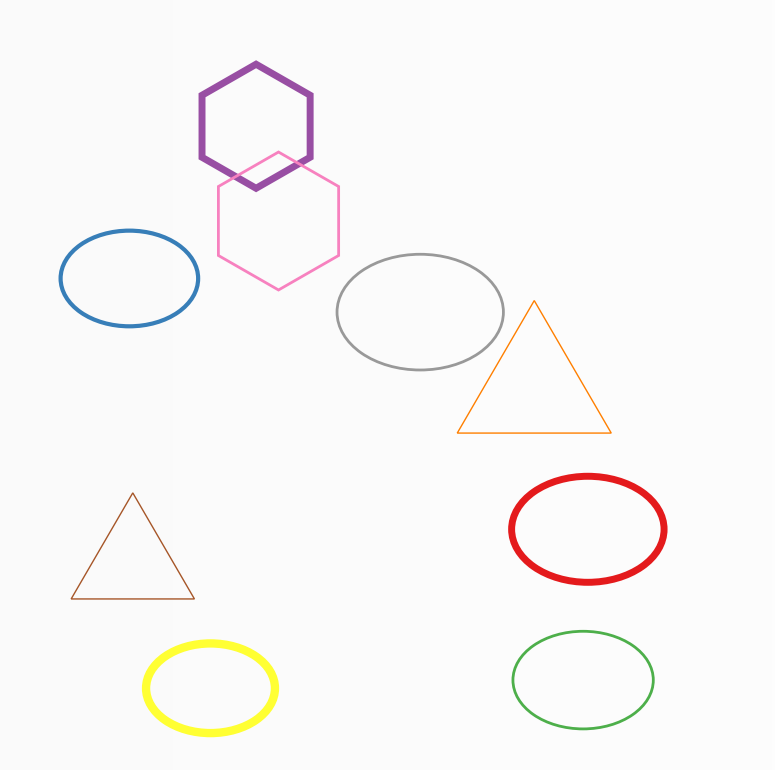[{"shape": "oval", "thickness": 2.5, "radius": 0.49, "center": [0.759, 0.313]}, {"shape": "oval", "thickness": 1.5, "radius": 0.44, "center": [0.167, 0.638]}, {"shape": "oval", "thickness": 1, "radius": 0.45, "center": [0.752, 0.117]}, {"shape": "hexagon", "thickness": 2.5, "radius": 0.4, "center": [0.33, 0.836]}, {"shape": "triangle", "thickness": 0.5, "radius": 0.57, "center": [0.689, 0.495]}, {"shape": "oval", "thickness": 3, "radius": 0.42, "center": [0.272, 0.106]}, {"shape": "triangle", "thickness": 0.5, "radius": 0.46, "center": [0.171, 0.268]}, {"shape": "hexagon", "thickness": 1, "radius": 0.45, "center": [0.359, 0.713]}, {"shape": "oval", "thickness": 1, "radius": 0.54, "center": [0.542, 0.595]}]